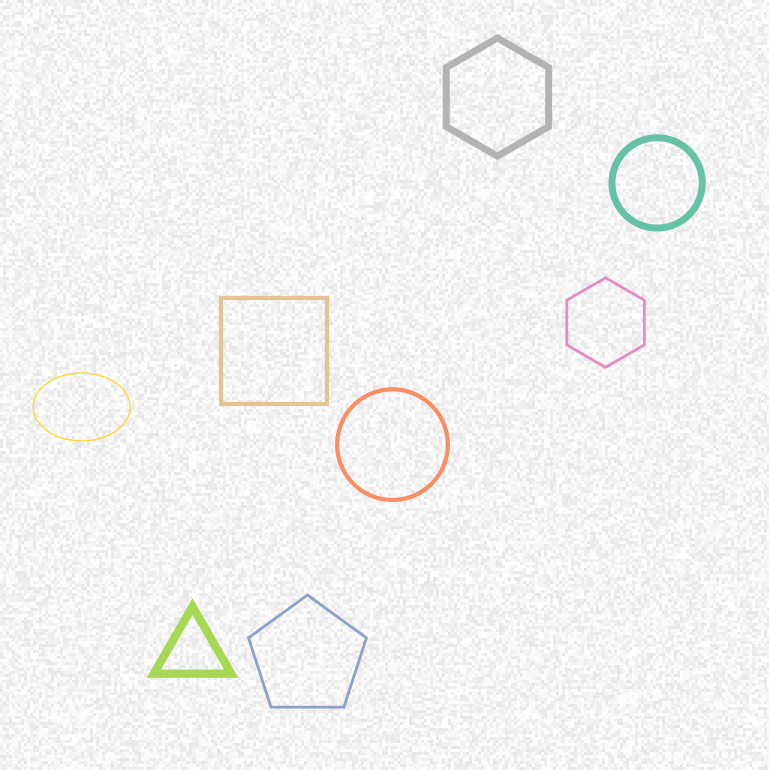[{"shape": "circle", "thickness": 2.5, "radius": 0.29, "center": [0.853, 0.762]}, {"shape": "circle", "thickness": 1.5, "radius": 0.36, "center": [0.51, 0.423]}, {"shape": "pentagon", "thickness": 1, "radius": 0.4, "center": [0.399, 0.147]}, {"shape": "hexagon", "thickness": 1, "radius": 0.29, "center": [0.786, 0.581]}, {"shape": "triangle", "thickness": 3, "radius": 0.29, "center": [0.25, 0.154]}, {"shape": "oval", "thickness": 0.5, "radius": 0.32, "center": [0.106, 0.471]}, {"shape": "square", "thickness": 1.5, "radius": 0.34, "center": [0.356, 0.544]}, {"shape": "hexagon", "thickness": 2.5, "radius": 0.38, "center": [0.646, 0.874]}]